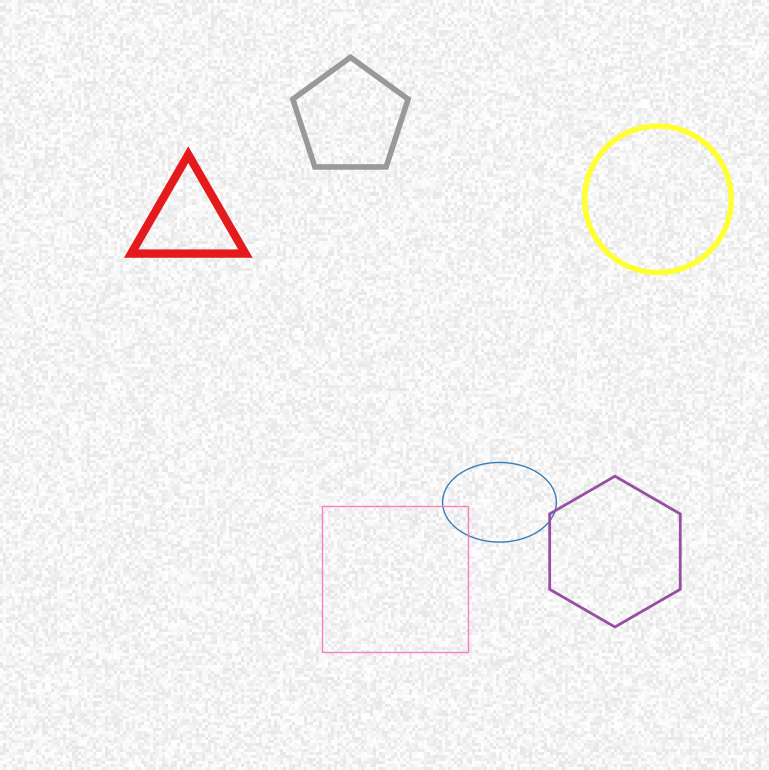[{"shape": "triangle", "thickness": 3, "radius": 0.43, "center": [0.245, 0.713]}, {"shape": "oval", "thickness": 0.5, "radius": 0.37, "center": [0.649, 0.348]}, {"shape": "hexagon", "thickness": 1, "radius": 0.49, "center": [0.799, 0.284]}, {"shape": "circle", "thickness": 2, "radius": 0.48, "center": [0.854, 0.741]}, {"shape": "square", "thickness": 0.5, "radius": 0.47, "center": [0.513, 0.248]}, {"shape": "pentagon", "thickness": 2, "radius": 0.39, "center": [0.455, 0.847]}]